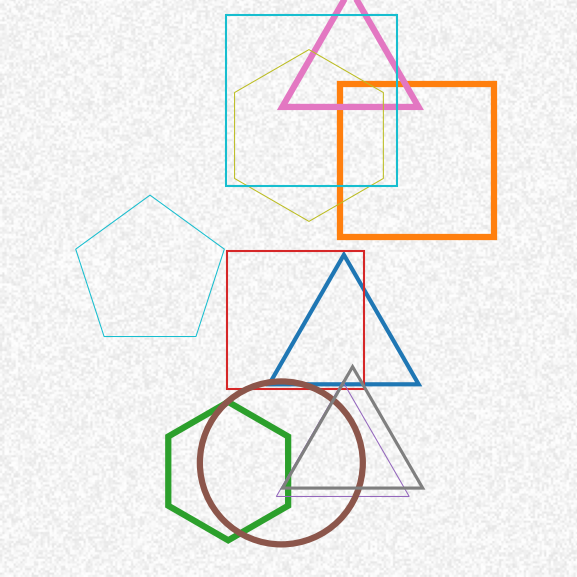[{"shape": "triangle", "thickness": 2, "radius": 0.75, "center": [0.595, 0.408]}, {"shape": "square", "thickness": 3, "radius": 0.66, "center": [0.722, 0.721]}, {"shape": "hexagon", "thickness": 3, "radius": 0.6, "center": [0.395, 0.183]}, {"shape": "square", "thickness": 1, "radius": 0.6, "center": [0.512, 0.446]}, {"shape": "triangle", "thickness": 0.5, "radius": 0.66, "center": [0.594, 0.206]}, {"shape": "circle", "thickness": 3, "radius": 0.71, "center": [0.487, 0.198]}, {"shape": "triangle", "thickness": 3, "radius": 0.68, "center": [0.607, 0.882]}, {"shape": "triangle", "thickness": 1.5, "radius": 0.7, "center": [0.611, 0.224]}, {"shape": "hexagon", "thickness": 0.5, "radius": 0.74, "center": [0.535, 0.765]}, {"shape": "pentagon", "thickness": 0.5, "radius": 0.68, "center": [0.26, 0.526]}, {"shape": "square", "thickness": 1, "radius": 0.74, "center": [0.539, 0.825]}]